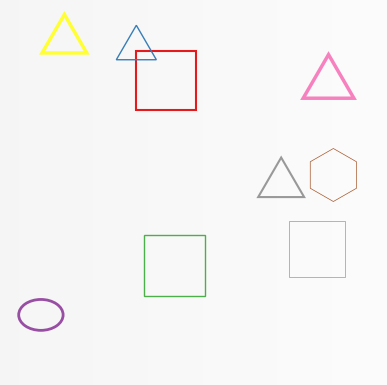[{"shape": "square", "thickness": 1.5, "radius": 0.39, "center": [0.428, 0.791]}, {"shape": "triangle", "thickness": 1, "radius": 0.3, "center": [0.352, 0.875]}, {"shape": "square", "thickness": 1, "radius": 0.39, "center": [0.451, 0.31]}, {"shape": "oval", "thickness": 2, "radius": 0.29, "center": [0.106, 0.182]}, {"shape": "square", "thickness": 0.5, "radius": 0.36, "center": [0.818, 0.354]}, {"shape": "triangle", "thickness": 2.5, "radius": 0.33, "center": [0.166, 0.896]}, {"shape": "hexagon", "thickness": 0.5, "radius": 0.34, "center": [0.86, 0.545]}, {"shape": "triangle", "thickness": 2.5, "radius": 0.38, "center": [0.848, 0.783]}, {"shape": "triangle", "thickness": 1.5, "radius": 0.34, "center": [0.726, 0.522]}]